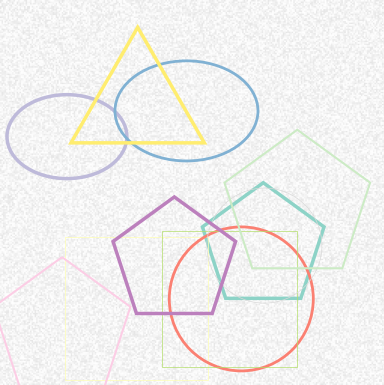[{"shape": "pentagon", "thickness": 2.5, "radius": 0.83, "center": [0.684, 0.359]}, {"shape": "square", "thickness": 0.5, "radius": 0.93, "center": [0.355, 0.199]}, {"shape": "oval", "thickness": 2.5, "radius": 0.78, "center": [0.174, 0.645]}, {"shape": "circle", "thickness": 2, "radius": 0.94, "center": [0.627, 0.224]}, {"shape": "oval", "thickness": 2, "radius": 0.93, "center": [0.484, 0.712]}, {"shape": "square", "thickness": 0.5, "radius": 0.88, "center": [0.596, 0.223]}, {"shape": "pentagon", "thickness": 1.5, "radius": 0.93, "center": [0.161, 0.145]}, {"shape": "circle", "thickness": 0.5, "radius": 0.75, "center": [0.687, 0.362]}, {"shape": "pentagon", "thickness": 2.5, "radius": 0.84, "center": [0.453, 0.321]}, {"shape": "pentagon", "thickness": 1.5, "radius": 0.99, "center": [0.772, 0.464]}, {"shape": "triangle", "thickness": 2.5, "radius": 1.0, "center": [0.358, 0.729]}]